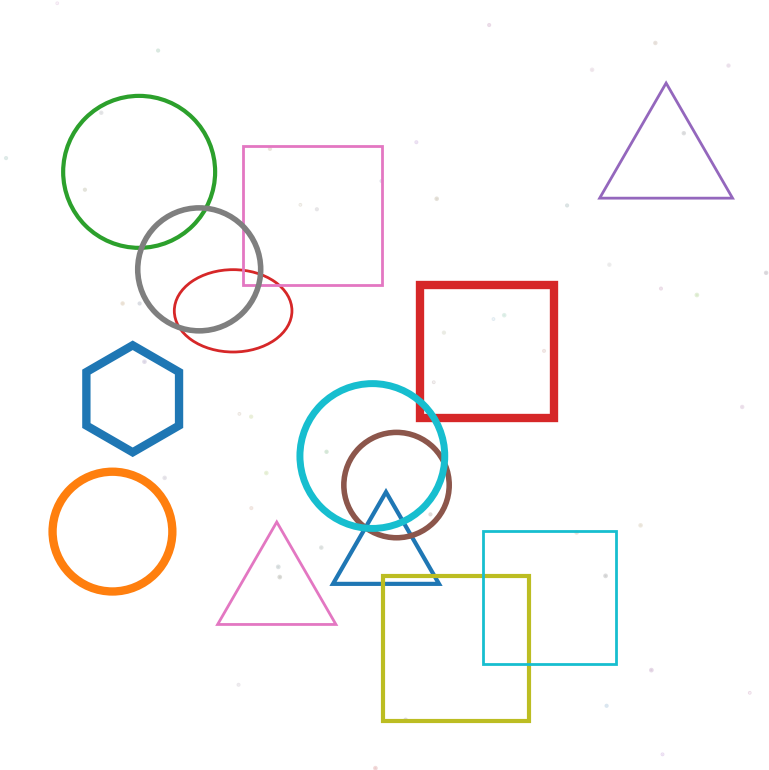[{"shape": "triangle", "thickness": 1.5, "radius": 0.4, "center": [0.501, 0.281]}, {"shape": "hexagon", "thickness": 3, "radius": 0.35, "center": [0.172, 0.482]}, {"shape": "circle", "thickness": 3, "radius": 0.39, "center": [0.146, 0.31]}, {"shape": "circle", "thickness": 1.5, "radius": 0.49, "center": [0.181, 0.777]}, {"shape": "square", "thickness": 3, "radius": 0.43, "center": [0.633, 0.544]}, {"shape": "oval", "thickness": 1, "radius": 0.38, "center": [0.303, 0.596]}, {"shape": "triangle", "thickness": 1, "radius": 0.5, "center": [0.865, 0.792]}, {"shape": "circle", "thickness": 2, "radius": 0.34, "center": [0.515, 0.37]}, {"shape": "square", "thickness": 1, "radius": 0.45, "center": [0.406, 0.72]}, {"shape": "triangle", "thickness": 1, "radius": 0.44, "center": [0.359, 0.233]}, {"shape": "circle", "thickness": 2, "radius": 0.4, "center": [0.259, 0.65]}, {"shape": "square", "thickness": 1.5, "radius": 0.47, "center": [0.592, 0.158]}, {"shape": "circle", "thickness": 2.5, "radius": 0.47, "center": [0.484, 0.408]}, {"shape": "square", "thickness": 1, "radius": 0.43, "center": [0.714, 0.224]}]